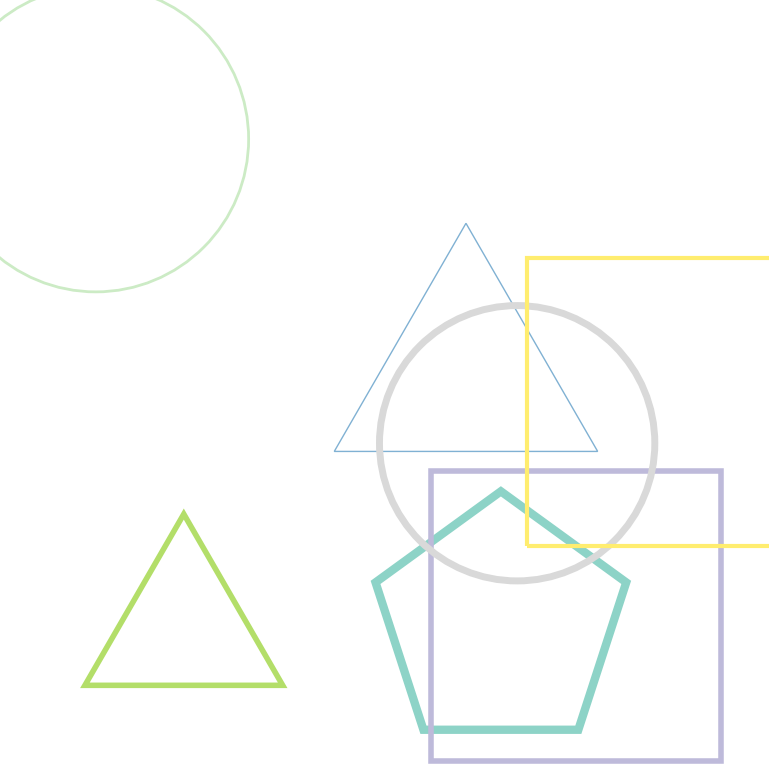[{"shape": "pentagon", "thickness": 3, "radius": 0.86, "center": [0.65, 0.191]}, {"shape": "square", "thickness": 2, "radius": 0.94, "center": [0.748, 0.2]}, {"shape": "triangle", "thickness": 0.5, "radius": 0.99, "center": [0.605, 0.512]}, {"shape": "triangle", "thickness": 2, "radius": 0.74, "center": [0.239, 0.184]}, {"shape": "circle", "thickness": 2.5, "radius": 0.89, "center": [0.672, 0.424]}, {"shape": "circle", "thickness": 1, "radius": 0.99, "center": [0.124, 0.819]}, {"shape": "square", "thickness": 1.5, "radius": 0.93, "center": [0.871, 0.478]}]